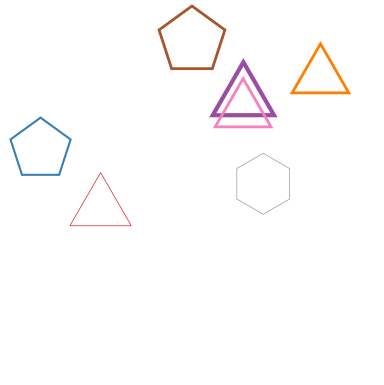[{"shape": "triangle", "thickness": 0.5, "radius": 0.46, "center": [0.261, 0.46]}, {"shape": "pentagon", "thickness": 1.5, "radius": 0.41, "center": [0.105, 0.612]}, {"shape": "triangle", "thickness": 3, "radius": 0.46, "center": [0.632, 0.747]}, {"shape": "triangle", "thickness": 2, "radius": 0.42, "center": [0.832, 0.801]}, {"shape": "pentagon", "thickness": 2, "radius": 0.45, "center": [0.499, 0.894]}, {"shape": "triangle", "thickness": 2, "radius": 0.42, "center": [0.631, 0.712]}, {"shape": "hexagon", "thickness": 0.5, "radius": 0.4, "center": [0.684, 0.523]}]